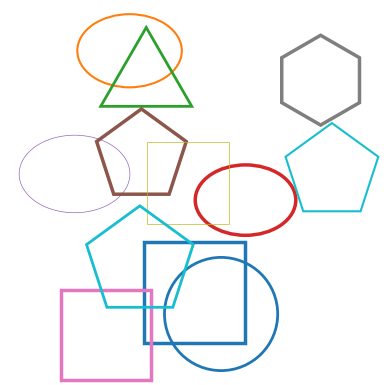[{"shape": "square", "thickness": 2.5, "radius": 0.66, "center": [0.506, 0.24]}, {"shape": "circle", "thickness": 2, "radius": 0.74, "center": [0.574, 0.184]}, {"shape": "oval", "thickness": 1.5, "radius": 0.68, "center": [0.337, 0.868]}, {"shape": "triangle", "thickness": 2, "radius": 0.68, "center": [0.38, 0.792]}, {"shape": "oval", "thickness": 2.5, "radius": 0.65, "center": [0.638, 0.48]}, {"shape": "oval", "thickness": 0.5, "radius": 0.72, "center": [0.194, 0.548]}, {"shape": "pentagon", "thickness": 2.5, "radius": 0.61, "center": [0.367, 0.595]}, {"shape": "square", "thickness": 2.5, "radius": 0.58, "center": [0.276, 0.129]}, {"shape": "hexagon", "thickness": 2.5, "radius": 0.58, "center": [0.833, 0.792]}, {"shape": "square", "thickness": 0.5, "radius": 0.53, "center": [0.489, 0.525]}, {"shape": "pentagon", "thickness": 1.5, "radius": 0.63, "center": [0.862, 0.554]}, {"shape": "pentagon", "thickness": 2, "radius": 0.73, "center": [0.363, 0.32]}]